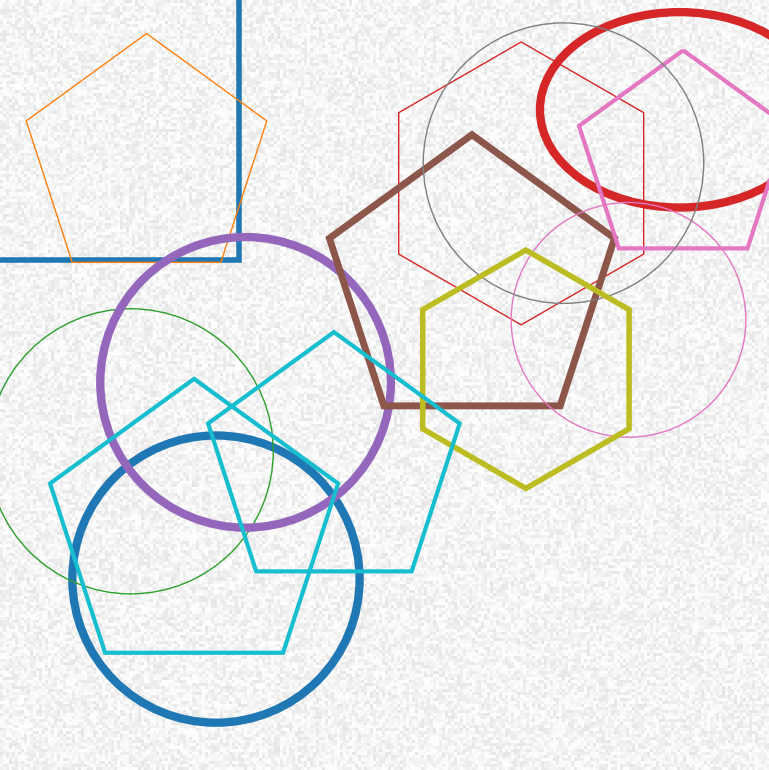[{"shape": "square", "thickness": 2, "radius": 0.93, "center": [0.123, 0.849]}, {"shape": "circle", "thickness": 3, "radius": 0.93, "center": [0.28, 0.248]}, {"shape": "pentagon", "thickness": 0.5, "radius": 0.82, "center": [0.19, 0.792]}, {"shape": "circle", "thickness": 0.5, "radius": 0.93, "center": [0.17, 0.414]}, {"shape": "oval", "thickness": 3, "radius": 0.91, "center": [0.883, 0.857]}, {"shape": "hexagon", "thickness": 0.5, "radius": 0.92, "center": [0.677, 0.762]}, {"shape": "circle", "thickness": 3, "radius": 0.94, "center": [0.319, 0.503]}, {"shape": "pentagon", "thickness": 2.5, "radius": 0.97, "center": [0.613, 0.63]}, {"shape": "pentagon", "thickness": 1.5, "radius": 0.71, "center": [0.887, 0.792]}, {"shape": "circle", "thickness": 0.5, "radius": 0.76, "center": [0.816, 0.585]}, {"shape": "circle", "thickness": 0.5, "radius": 0.91, "center": [0.732, 0.788]}, {"shape": "hexagon", "thickness": 2, "radius": 0.77, "center": [0.683, 0.52]}, {"shape": "pentagon", "thickness": 1.5, "radius": 0.98, "center": [0.252, 0.311]}, {"shape": "pentagon", "thickness": 1.5, "radius": 0.86, "center": [0.434, 0.397]}]